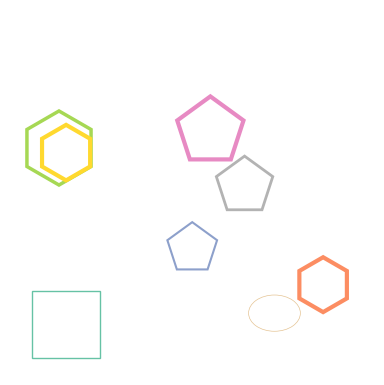[{"shape": "square", "thickness": 1, "radius": 0.44, "center": [0.171, 0.157]}, {"shape": "hexagon", "thickness": 3, "radius": 0.36, "center": [0.839, 0.261]}, {"shape": "pentagon", "thickness": 1.5, "radius": 0.34, "center": [0.499, 0.355]}, {"shape": "pentagon", "thickness": 3, "radius": 0.45, "center": [0.546, 0.659]}, {"shape": "hexagon", "thickness": 2.5, "radius": 0.48, "center": [0.153, 0.616]}, {"shape": "hexagon", "thickness": 3, "radius": 0.36, "center": [0.172, 0.604]}, {"shape": "oval", "thickness": 0.5, "radius": 0.34, "center": [0.713, 0.187]}, {"shape": "pentagon", "thickness": 2, "radius": 0.39, "center": [0.635, 0.517]}]